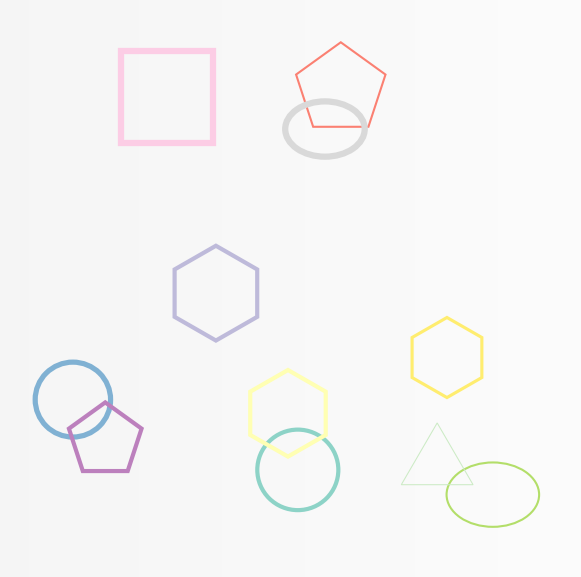[{"shape": "circle", "thickness": 2, "radius": 0.35, "center": [0.512, 0.185]}, {"shape": "hexagon", "thickness": 2, "radius": 0.37, "center": [0.495, 0.283]}, {"shape": "hexagon", "thickness": 2, "radius": 0.41, "center": [0.371, 0.492]}, {"shape": "pentagon", "thickness": 1, "radius": 0.4, "center": [0.586, 0.845]}, {"shape": "circle", "thickness": 2.5, "radius": 0.32, "center": [0.125, 0.307]}, {"shape": "oval", "thickness": 1, "radius": 0.4, "center": [0.848, 0.143]}, {"shape": "square", "thickness": 3, "radius": 0.4, "center": [0.288, 0.831]}, {"shape": "oval", "thickness": 3, "radius": 0.34, "center": [0.559, 0.776]}, {"shape": "pentagon", "thickness": 2, "radius": 0.33, "center": [0.181, 0.237]}, {"shape": "triangle", "thickness": 0.5, "radius": 0.36, "center": [0.752, 0.195]}, {"shape": "hexagon", "thickness": 1.5, "radius": 0.35, "center": [0.769, 0.38]}]